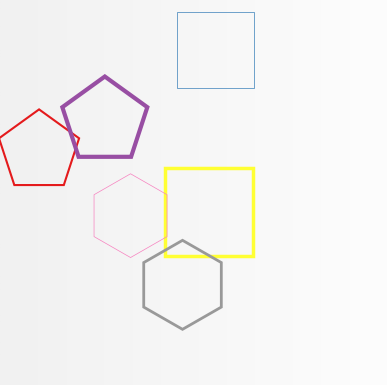[{"shape": "pentagon", "thickness": 1.5, "radius": 0.54, "center": [0.101, 0.607]}, {"shape": "square", "thickness": 0.5, "radius": 0.49, "center": [0.556, 0.87]}, {"shape": "pentagon", "thickness": 3, "radius": 0.58, "center": [0.271, 0.686]}, {"shape": "square", "thickness": 2.5, "radius": 0.57, "center": [0.539, 0.449]}, {"shape": "hexagon", "thickness": 0.5, "radius": 0.54, "center": [0.337, 0.44]}, {"shape": "hexagon", "thickness": 2, "radius": 0.58, "center": [0.471, 0.26]}]